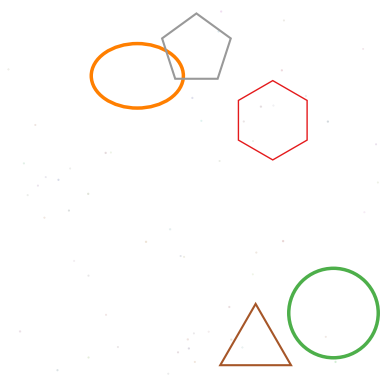[{"shape": "hexagon", "thickness": 1, "radius": 0.51, "center": [0.708, 0.688]}, {"shape": "circle", "thickness": 2.5, "radius": 0.58, "center": [0.866, 0.187]}, {"shape": "oval", "thickness": 2.5, "radius": 0.6, "center": [0.357, 0.803]}, {"shape": "triangle", "thickness": 1.5, "radius": 0.53, "center": [0.664, 0.105]}, {"shape": "pentagon", "thickness": 1.5, "radius": 0.47, "center": [0.51, 0.871]}]